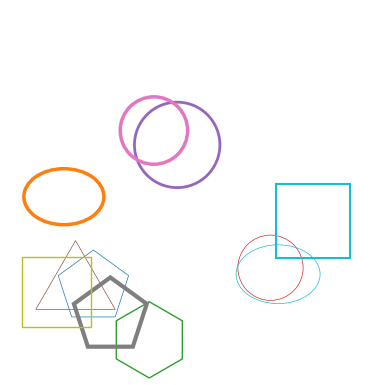[{"shape": "pentagon", "thickness": 0.5, "radius": 0.48, "center": [0.243, 0.255]}, {"shape": "oval", "thickness": 2.5, "radius": 0.52, "center": [0.166, 0.489]}, {"shape": "hexagon", "thickness": 1, "radius": 0.5, "center": [0.388, 0.117]}, {"shape": "circle", "thickness": 0.5, "radius": 0.42, "center": [0.703, 0.305]}, {"shape": "circle", "thickness": 2, "radius": 0.55, "center": [0.46, 0.624]}, {"shape": "triangle", "thickness": 0.5, "radius": 0.6, "center": [0.196, 0.256]}, {"shape": "circle", "thickness": 2.5, "radius": 0.44, "center": [0.4, 0.661]}, {"shape": "pentagon", "thickness": 3, "radius": 0.5, "center": [0.287, 0.18]}, {"shape": "square", "thickness": 1, "radius": 0.45, "center": [0.147, 0.241]}, {"shape": "oval", "thickness": 0.5, "radius": 0.55, "center": [0.722, 0.288]}, {"shape": "square", "thickness": 1.5, "radius": 0.48, "center": [0.814, 0.426]}]